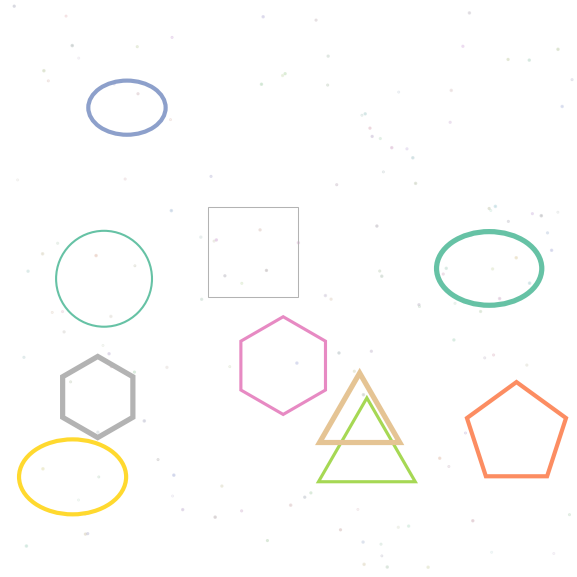[{"shape": "oval", "thickness": 2.5, "radius": 0.46, "center": [0.847, 0.534]}, {"shape": "circle", "thickness": 1, "radius": 0.42, "center": [0.18, 0.516]}, {"shape": "pentagon", "thickness": 2, "radius": 0.45, "center": [0.894, 0.247]}, {"shape": "oval", "thickness": 2, "radius": 0.33, "center": [0.22, 0.813]}, {"shape": "hexagon", "thickness": 1.5, "radius": 0.42, "center": [0.49, 0.366]}, {"shape": "triangle", "thickness": 1.5, "radius": 0.48, "center": [0.635, 0.213]}, {"shape": "oval", "thickness": 2, "radius": 0.46, "center": [0.126, 0.173]}, {"shape": "triangle", "thickness": 2.5, "radius": 0.4, "center": [0.623, 0.273]}, {"shape": "hexagon", "thickness": 2.5, "radius": 0.35, "center": [0.169, 0.312]}, {"shape": "square", "thickness": 0.5, "radius": 0.39, "center": [0.438, 0.562]}]